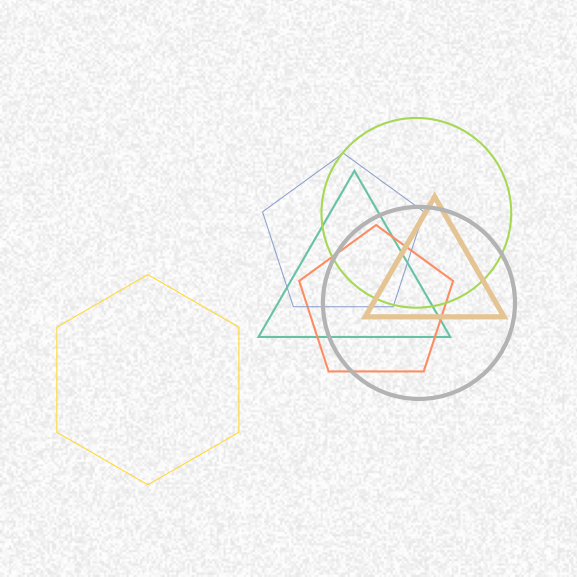[{"shape": "triangle", "thickness": 1, "radius": 0.96, "center": [0.614, 0.512]}, {"shape": "pentagon", "thickness": 1, "radius": 0.7, "center": [0.651, 0.469]}, {"shape": "pentagon", "thickness": 0.5, "radius": 0.73, "center": [0.594, 0.587]}, {"shape": "circle", "thickness": 1, "radius": 0.82, "center": [0.721, 0.631]}, {"shape": "hexagon", "thickness": 0.5, "radius": 0.91, "center": [0.256, 0.342]}, {"shape": "triangle", "thickness": 2.5, "radius": 0.69, "center": [0.753, 0.52]}, {"shape": "circle", "thickness": 2, "radius": 0.83, "center": [0.725, 0.475]}]